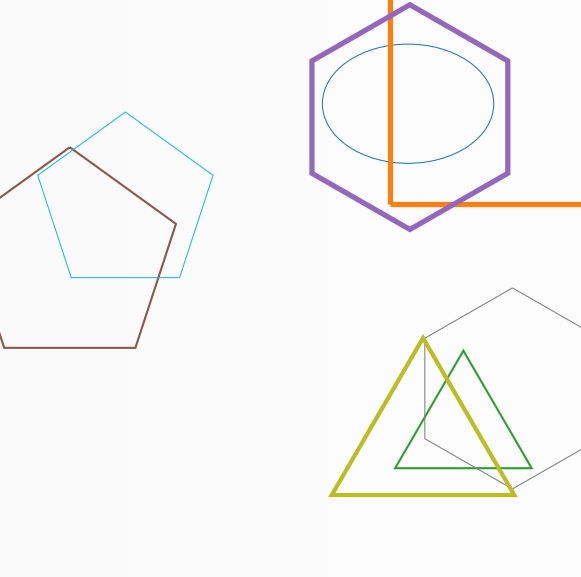[{"shape": "oval", "thickness": 0.5, "radius": 0.74, "center": [0.702, 0.82]}, {"shape": "square", "thickness": 2.5, "radius": 0.94, "center": [0.86, 0.835]}, {"shape": "triangle", "thickness": 1, "radius": 0.68, "center": [0.797, 0.256]}, {"shape": "hexagon", "thickness": 2.5, "radius": 0.97, "center": [0.705, 0.796]}, {"shape": "pentagon", "thickness": 1, "radius": 0.96, "center": [0.12, 0.552]}, {"shape": "hexagon", "thickness": 0.5, "radius": 0.87, "center": [0.882, 0.327]}, {"shape": "triangle", "thickness": 2, "radius": 0.91, "center": [0.728, 0.233]}, {"shape": "pentagon", "thickness": 0.5, "radius": 0.79, "center": [0.216, 0.647]}]